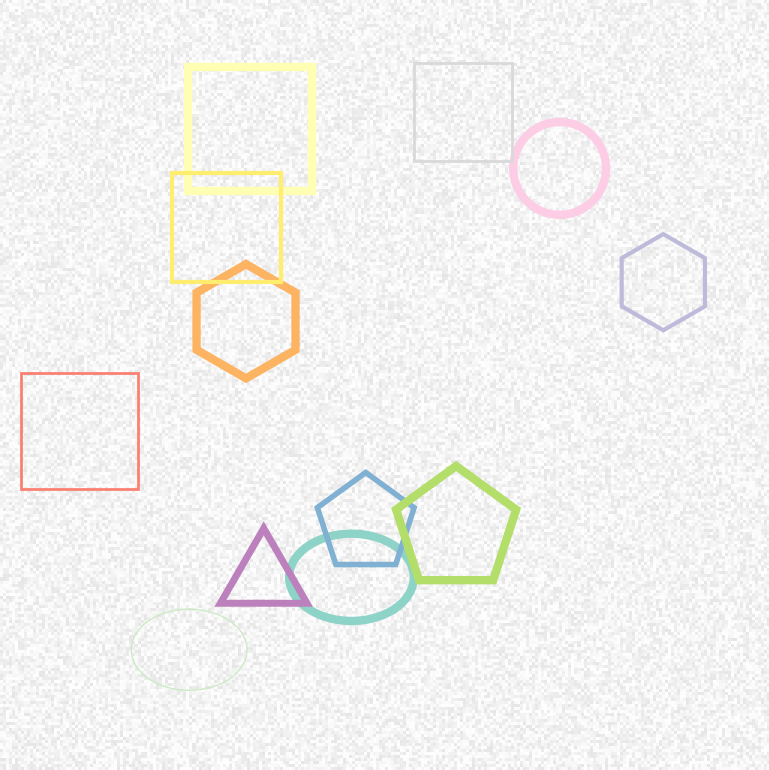[{"shape": "oval", "thickness": 3, "radius": 0.4, "center": [0.456, 0.25]}, {"shape": "square", "thickness": 3, "radius": 0.4, "center": [0.325, 0.833]}, {"shape": "hexagon", "thickness": 1.5, "radius": 0.31, "center": [0.861, 0.634]}, {"shape": "square", "thickness": 1, "radius": 0.38, "center": [0.103, 0.44]}, {"shape": "pentagon", "thickness": 2, "radius": 0.33, "center": [0.475, 0.32]}, {"shape": "hexagon", "thickness": 3, "radius": 0.37, "center": [0.32, 0.583]}, {"shape": "pentagon", "thickness": 3, "radius": 0.41, "center": [0.592, 0.313]}, {"shape": "circle", "thickness": 3, "radius": 0.3, "center": [0.727, 0.781]}, {"shape": "square", "thickness": 1, "radius": 0.32, "center": [0.601, 0.854]}, {"shape": "triangle", "thickness": 2.5, "radius": 0.32, "center": [0.342, 0.249]}, {"shape": "oval", "thickness": 0.5, "radius": 0.38, "center": [0.246, 0.156]}, {"shape": "square", "thickness": 1.5, "radius": 0.36, "center": [0.294, 0.705]}]